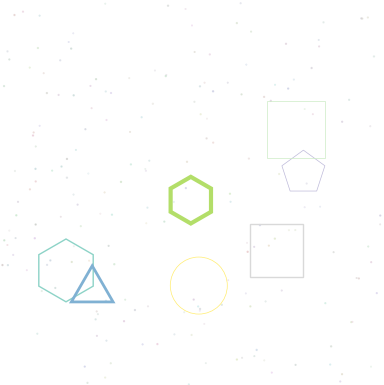[{"shape": "hexagon", "thickness": 1, "radius": 0.41, "center": [0.171, 0.298]}, {"shape": "pentagon", "thickness": 0.5, "radius": 0.29, "center": [0.788, 0.551]}, {"shape": "triangle", "thickness": 2, "radius": 0.31, "center": [0.24, 0.247]}, {"shape": "hexagon", "thickness": 3, "radius": 0.3, "center": [0.496, 0.48]}, {"shape": "square", "thickness": 1, "radius": 0.34, "center": [0.718, 0.349]}, {"shape": "square", "thickness": 0.5, "radius": 0.38, "center": [0.769, 0.664]}, {"shape": "circle", "thickness": 0.5, "radius": 0.37, "center": [0.516, 0.258]}]